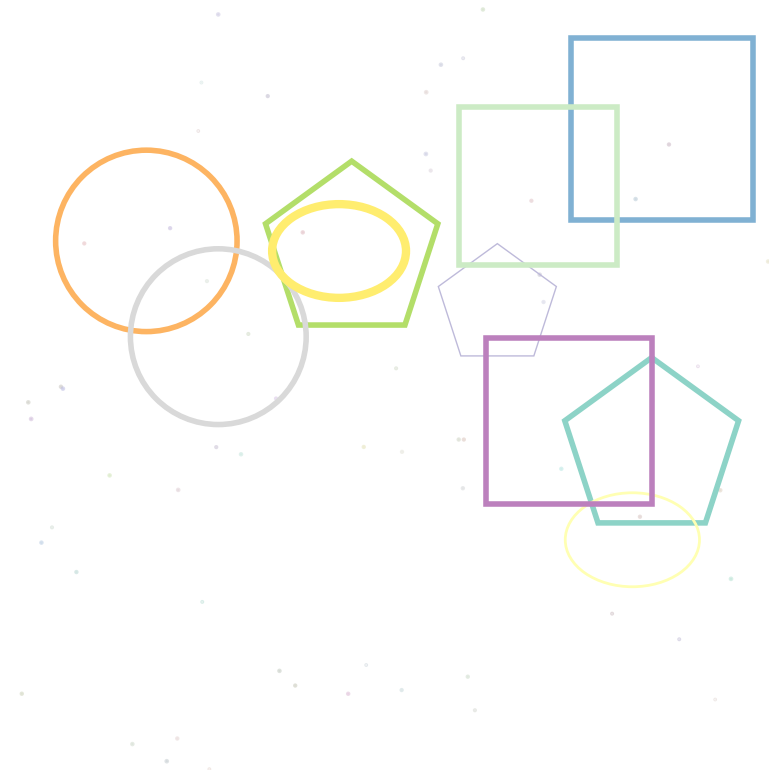[{"shape": "pentagon", "thickness": 2, "radius": 0.59, "center": [0.846, 0.417]}, {"shape": "oval", "thickness": 1, "radius": 0.44, "center": [0.821, 0.299]}, {"shape": "pentagon", "thickness": 0.5, "radius": 0.4, "center": [0.646, 0.603]}, {"shape": "square", "thickness": 2, "radius": 0.59, "center": [0.86, 0.833]}, {"shape": "circle", "thickness": 2, "radius": 0.59, "center": [0.19, 0.687]}, {"shape": "pentagon", "thickness": 2, "radius": 0.59, "center": [0.457, 0.673]}, {"shape": "circle", "thickness": 2, "radius": 0.57, "center": [0.284, 0.563]}, {"shape": "square", "thickness": 2, "radius": 0.54, "center": [0.739, 0.453]}, {"shape": "square", "thickness": 2, "radius": 0.51, "center": [0.698, 0.759]}, {"shape": "oval", "thickness": 3, "radius": 0.43, "center": [0.44, 0.674]}]